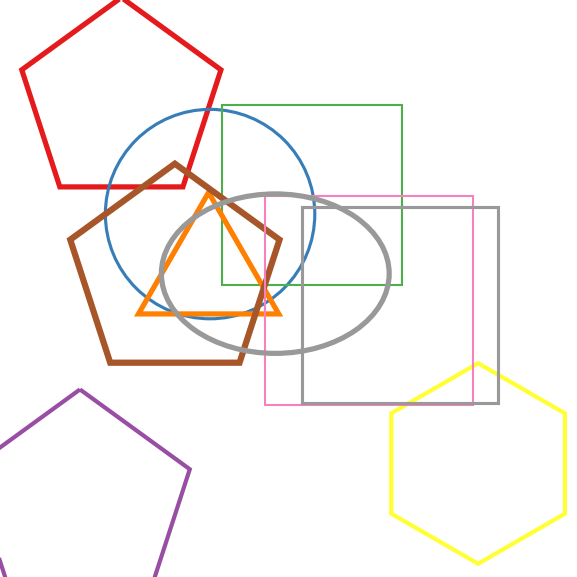[{"shape": "pentagon", "thickness": 2.5, "radius": 0.91, "center": [0.21, 0.822]}, {"shape": "circle", "thickness": 1.5, "radius": 0.91, "center": [0.364, 0.628]}, {"shape": "square", "thickness": 1, "radius": 0.78, "center": [0.54, 0.661]}, {"shape": "pentagon", "thickness": 2, "radius": 1.0, "center": [0.138, 0.125]}, {"shape": "triangle", "thickness": 2.5, "radius": 0.7, "center": [0.361, 0.526]}, {"shape": "hexagon", "thickness": 2, "radius": 0.87, "center": [0.828, 0.197]}, {"shape": "pentagon", "thickness": 3, "radius": 0.95, "center": [0.303, 0.525]}, {"shape": "square", "thickness": 1, "radius": 0.9, "center": [0.64, 0.479]}, {"shape": "oval", "thickness": 2.5, "radius": 0.99, "center": [0.477, 0.525]}, {"shape": "square", "thickness": 1.5, "radius": 0.85, "center": [0.692, 0.471]}]